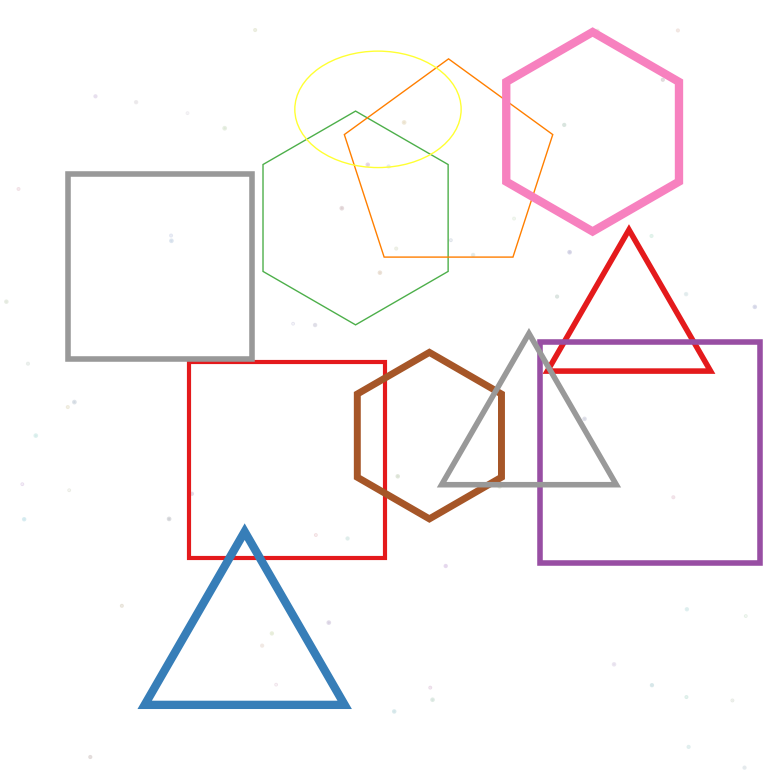[{"shape": "square", "thickness": 1.5, "radius": 0.64, "center": [0.373, 0.402]}, {"shape": "triangle", "thickness": 2, "radius": 0.61, "center": [0.817, 0.579]}, {"shape": "triangle", "thickness": 3, "radius": 0.75, "center": [0.318, 0.16]}, {"shape": "hexagon", "thickness": 0.5, "radius": 0.69, "center": [0.462, 0.717]}, {"shape": "square", "thickness": 2, "radius": 0.72, "center": [0.844, 0.412]}, {"shape": "pentagon", "thickness": 0.5, "radius": 0.71, "center": [0.583, 0.781]}, {"shape": "oval", "thickness": 0.5, "radius": 0.54, "center": [0.491, 0.858]}, {"shape": "hexagon", "thickness": 2.5, "radius": 0.54, "center": [0.558, 0.434]}, {"shape": "hexagon", "thickness": 3, "radius": 0.65, "center": [0.77, 0.829]}, {"shape": "square", "thickness": 2, "radius": 0.6, "center": [0.208, 0.654]}, {"shape": "triangle", "thickness": 2, "radius": 0.65, "center": [0.687, 0.436]}]